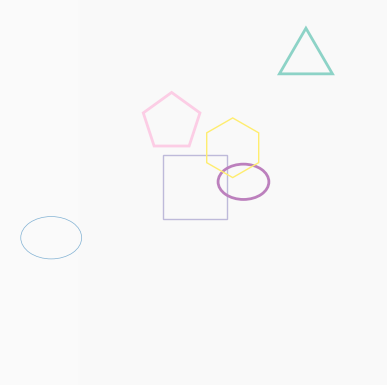[{"shape": "triangle", "thickness": 2, "radius": 0.4, "center": [0.789, 0.848]}, {"shape": "square", "thickness": 1, "radius": 0.41, "center": [0.504, 0.514]}, {"shape": "oval", "thickness": 0.5, "radius": 0.39, "center": [0.132, 0.383]}, {"shape": "pentagon", "thickness": 2, "radius": 0.38, "center": [0.443, 0.683]}, {"shape": "oval", "thickness": 2, "radius": 0.33, "center": [0.628, 0.528]}, {"shape": "hexagon", "thickness": 1, "radius": 0.39, "center": [0.601, 0.616]}]